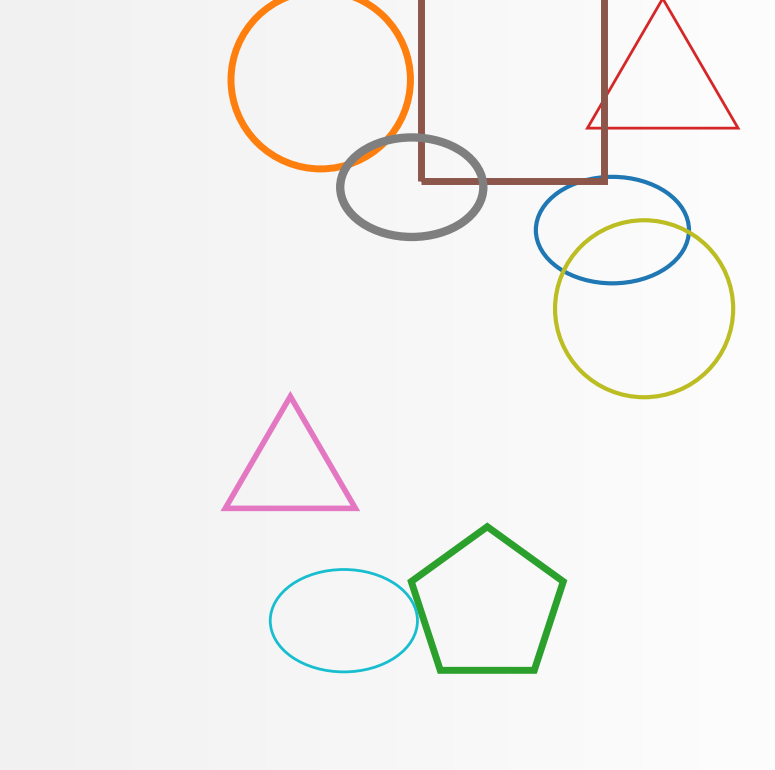[{"shape": "oval", "thickness": 1.5, "radius": 0.49, "center": [0.79, 0.701]}, {"shape": "circle", "thickness": 2.5, "radius": 0.58, "center": [0.414, 0.896]}, {"shape": "pentagon", "thickness": 2.5, "radius": 0.52, "center": [0.629, 0.213]}, {"shape": "triangle", "thickness": 1, "radius": 0.56, "center": [0.855, 0.89]}, {"shape": "square", "thickness": 2.5, "radius": 0.59, "center": [0.661, 0.883]}, {"shape": "triangle", "thickness": 2, "radius": 0.48, "center": [0.375, 0.388]}, {"shape": "oval", "thickness": 3, "radius": 0.46, "center": [0.531, 0.757]}, {"shape": "circle", "thickness": 1.5, "radius": 0.57, "center": [0.831, 0.599]}, {"shape": "oval", "thickness": 1, "radius": 0.47, "center": [0.444, 0.194]}]